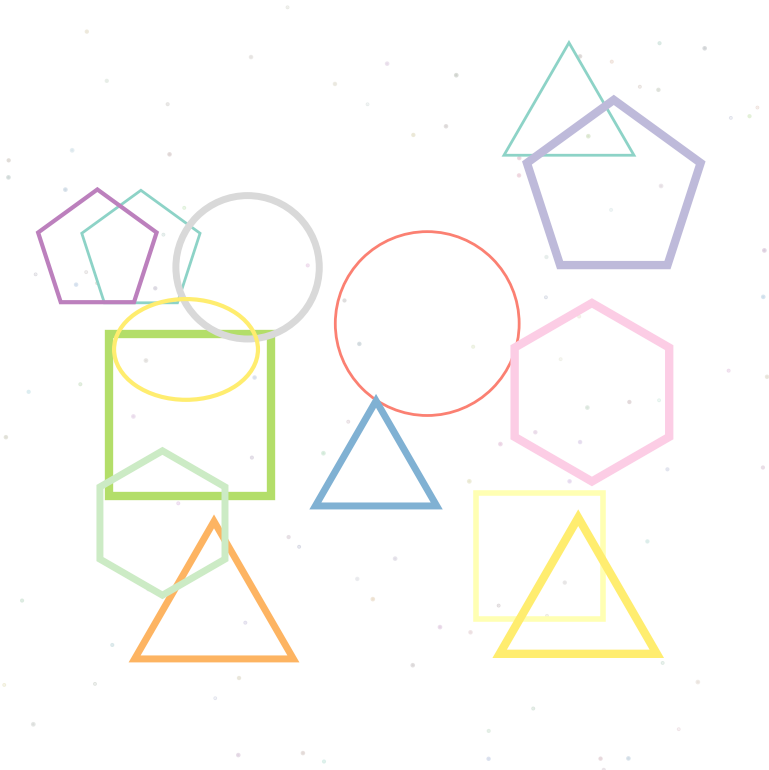[{"shape": "pentagon", "thickness": 1, "radius": 0.4, "center": [0.183, 0.672]}, {"shape": "triangle", "thickness": 1, "radius": 0.49, "center": [0.739, 0.847]}, {"shape": "square", "thickness": 2, "radius": 0.41, "center": [0.701, 0.278]}, {"shape": "pentagon", "thickness": 3, "radius": 0.59, "center": [0.797, 0.752]}, {"shape": "circle", "thickness": 1, "radius": 0.6, "center": [0.555, 0.58]}, {"shape": "triangle", "thickness": 2.5, "radius": 0.46, "center": [0.488, 0.388]}, {"shape": "triangle", "thickness": 2.5, "radius": 0.6, "center": [0.278, 0.204]}, {"shape": "square", "thickness": 3, "radius": 0.53, "center": [0.247, 0.461]}, {"shape": "hexagon", "thickness": 3, "radius": 0.58, "center": [0.769, 0.491]}, {"shape": "circle", "thickness": 2.5, "radius": 0.47, "center": [0.322, 0.653]}, {"shape": "pentagon", "thickness": 1.5, "radius": 0.4, "center": [0.126, 0.673]}, {"shape": "hexagon", "thickness": 2.5, "radius": 0.47, "center": [0.211, 0.321]}, {"shape": "triangle", "thickness": 3, "radius": 0.59, "center": [0.751, 0.21]}, {"shape": "oval", "thickness": 1.5, "radius": 0.47, "center": [0.242, 0.546]}]